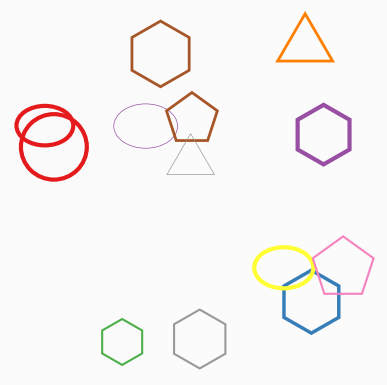[{"shape": "circle", "thickness": 3, "radius": 0.43, "center": [0.139, 0.618]}, {"shape": "oval", "thickness": 3, "radius": 0.37, "center": [0.116, 0.674]}, {"shape": "hexagon", "thickness": 2.5, "radius": 0.41, "center": [0.804, 0.216]}, {"shape": "hexagon", "thickness": 1.5, "radius": 0.3, "center": [0.315, 0.112]}, {"shape": "hexagon", "thickness": 3, "radius": 0.39, "center": [0.835, 0.65]}, {"shape": "oval", "thickness": 0.5, "radius": 0.41, "center": [0.376, 0.673]}, {"shape": "triangle", "thickness": 2, "radius": 0.41, "center": [0.787, 0.882]}, {"shape": "oval", "thickness": 3, "radius": 0.38, "center": [0.732, 0.304]}, {"shape": "hexagon", "thickness": 2, "radius": 0.43, "center": [0.414, 0.86]}, {"shape": "pentagon", "thickness": 2, "radius": 0.34, "center": [0.495, 0.691]}, {"shape": "pentagon", "thickness": 1.5, "radius": 0.41, "center": [0.886, 0.304]}, {"shape": "triangle", "thickness": 0.5, "radius": 0.35, "center": [0.492, 0.582]}, {"shape": "hexagon", "thickness": 1.5, "radius": 0.38, "center": [0.515, 0.119]}]